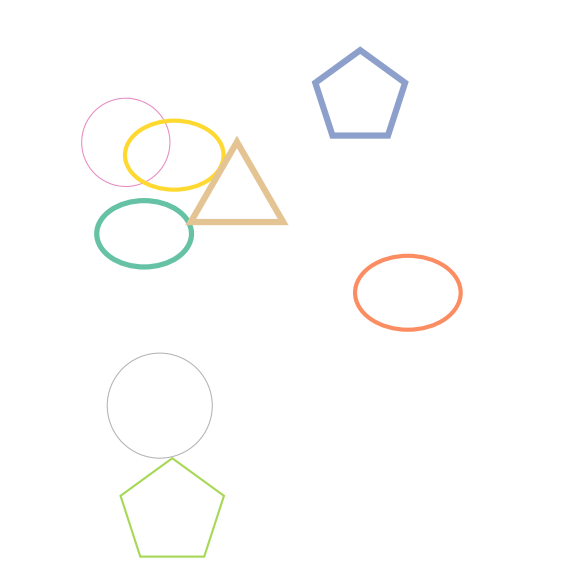[{"shape": "oval", "thickness": 2.5, "radius": 0.41, "center": [0.25, 0.594]}, {"shape": "oval", "thickness": 2, "radius": 0.46, "center": [0.706, 0.492]}, {"shape": "pentagon", "thickness": 3, "radius": 0.41, "center": [0.624, 0.83]}, {"shape": "circle", "thickness": 0.5, "radius": 0.38, "center": [0.218, 0.753]}, {"shape": "pentagon", "thickness": 1, "radius": 0.47, "center": [0.298, 0.111]}, {"shape": "oval", "thickness": 2, "radius": 0.43, "center": [0.302, 0.73]}, {"shape": "triangle", "thickness": 3, "radius": 0.46, "center": [0.41, 0.661]}, {"shape": "circle", "thickness": 0.5, "radius": 0.45, "center": [0.277, 0.297]}]